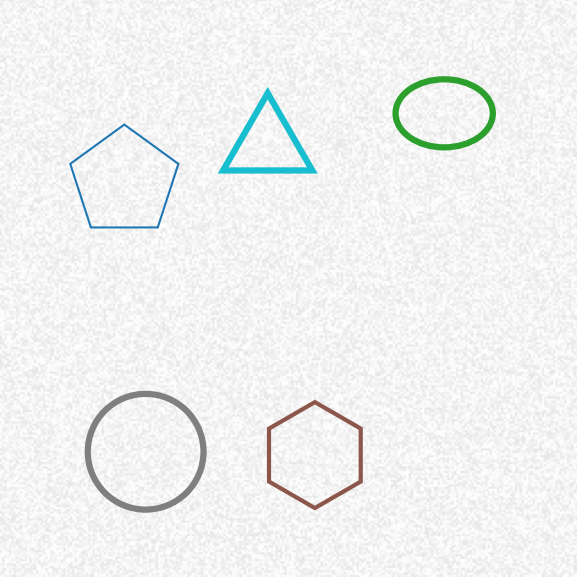[{"shape": "pentagon", "thickness": 1, "radius": 0.49, "center": [0.215, 0.685]}, {"shape": "oval", "thickness": 3, "radius": 0.42, "center": [0.769, 0.803]}, {"shape": "hexagon", "thickness": 2, "radius": 0.46, "center": [0.545, 0.211]}, {"shape": "circle", "thickness": 3, "radius": 0.5, "center": [0.252, 0.217]}, {"shape": "triangle", "thickness": 3, "radius": 0.45, "center": [0.464, 0.749]}]